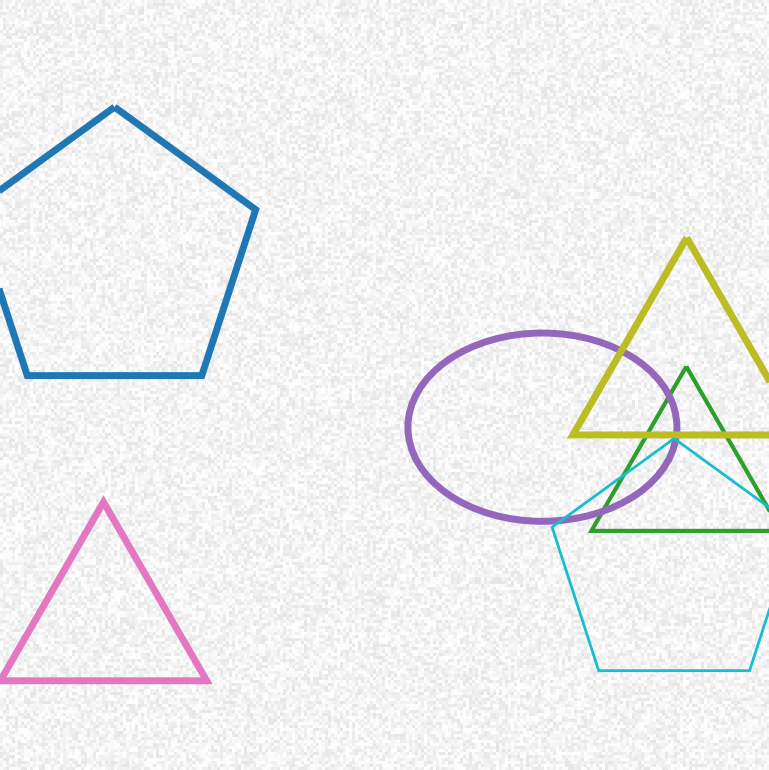[{"shape": "pentagon", "thickness": 2.5, "radius": 0.96, "center": [0.149, 0.668]}, {"shape": "triangle", "thickness": 1.5, "radius": 0.71, "center": [0.891, 0.382]}, {"shape": "oval", "thickness": 2.5, "radius": 0.87, "center": [0.704, 0.445]}, {"shape": "triangle", "thickness": 2.5, "radius": 0.77, "center": [0.134, 0.193]}, {"shape": "triangle", "thickness": 2.5, "radius": 0.85, "center": [0.892, 0.521]}, {"shape": "pentagon", "thickness": 1, "radius": 0.83, "center": [0.876, 0.264]}]